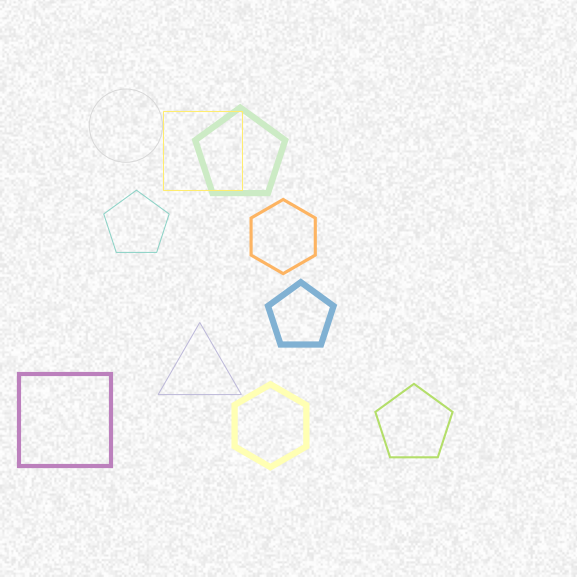[{"shape": "pentagon", "thickness": 0.5, "radius": 0.3, "center": [0.236, 0.61]}, {"shape": "hexagon", "thickness": 3, "radius": 0.36, "center": [0.468, 0.262]}, {"shape": "triangle", "thickness": 0.5, "radius": 0.42, "center": [0.346, 0.357]}, {"shape": "pentagon", "thickness": 3, "radius": 0.3, "center": [0.521, 0.451]}, {"shape": "hexagon", "thickness": 1.5, "radius": 0.32, "center": [0.49, 0.59]}, {"shape": "pentagon", "thickness": 1, "radius": 0.35, "center": [0.717, 0.264]}, {"shape": "circle", "thickness": 0.5, "radius": 0.32, "center": [0.218, 0.782]}, {"shape": "square", "thickness": 2, "radius": 0.4, "center": [0.113, 0.272]}, {"shape": "pentagon", "thickness": 3, "radius": 0.41, "center": [0.416, 0.731]}, {"shape": "square", "thickness": 0.5, "radius": 0.34, "center": [0.351, 0.739]}]